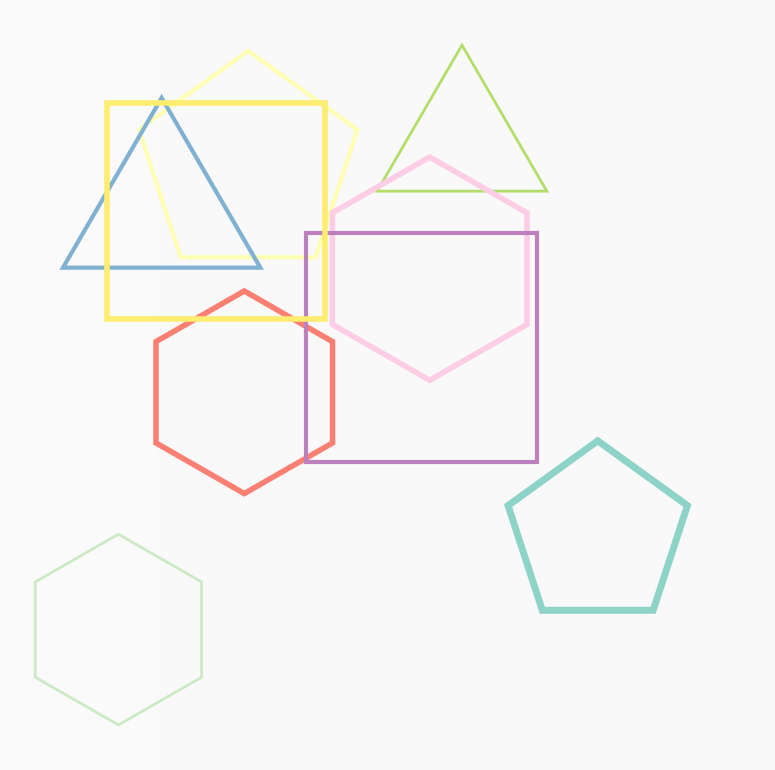[{"shape": "pentagon", "thickness": 2.5, "radius": 0.61, "center": [0.771, 0.306]}, {"shape": "pentagon", "thickness": 1.5, "radius": 0.74, "center": [0.32, 0.786]}, {"shape": "hexagon", "thickness": 2, "radius": 0.66, "center": [0.315, 0.491]}, {"shape": "triangle", "thickness": 1.5, "radius": 0.74, "center": [0.209, 0.726]}, {"shape": "triangle", "thickness": 1, "radius": 0.63, "center": [0.596, 0.815]}, {"shape": "hexagon", "thickness": 2, "radius": 0.72, "center": [0.554, 0.651]}, {"shape": "square", "thickness": 1.5, "radius": 0.74, "center": [0.544, 0.549]}, {"shape": "hexagon", "thickness": 1, "radius": 0.62, "center": [0.153, 0.182]}, {"shape": "square", "thickness": 2, "radius": 0.7, "center": [0.279, 0.726]}]